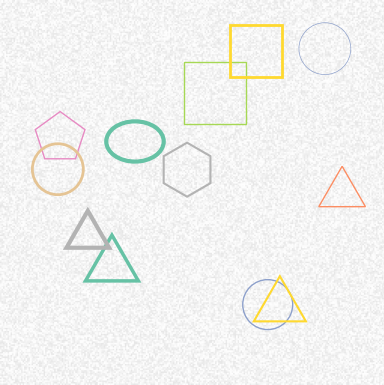[{"shape": "triangle", "thickness": 2.5, "radius": 0.4, "center": [0.291, 0.31]}, {"shape": "oval", "thickness": 3, "radius": 0.37, "center": [0.351, 0.633]}, {"shape": "triangle", "thickness": 1, "radius": 0.35, "center": [0.889, 0.498]}, {"shape": "circle", "thickness": 1, "radius": 0.32, "center": [0.695, 0.209]}, {"shape": "circle", "thickness": 0.5, "radius": 0.34, "center": [0.844, 0.874]}, {"shape": "pentagon", "thickness": 1, "radius": 0.34, "center": [0.156, 0.642]}, {"shape": "square", "thickness": 1, "radius": 0.4, "center": [0.559, 0.758]}, {"shape": "square", "thickness": 2, "radius": 0.34, "center": [0.664, 0.867]}, {"shape": "triangle", "thickness": 1.5, "radius": 0.39, "center": [0.727, 0.204]}, {"shape": "circle", "thickness": 2, "radius": 0.33, "center": [0.15, 0.56]}, {"shape": "triangle", "thickness": 3, "radius": 0.32, "center": [0.228, 0.389]}, {"shape": "hexagon", "thickness": 1.5, "radius": 0.35, "center": [0.486, 0.559]}]